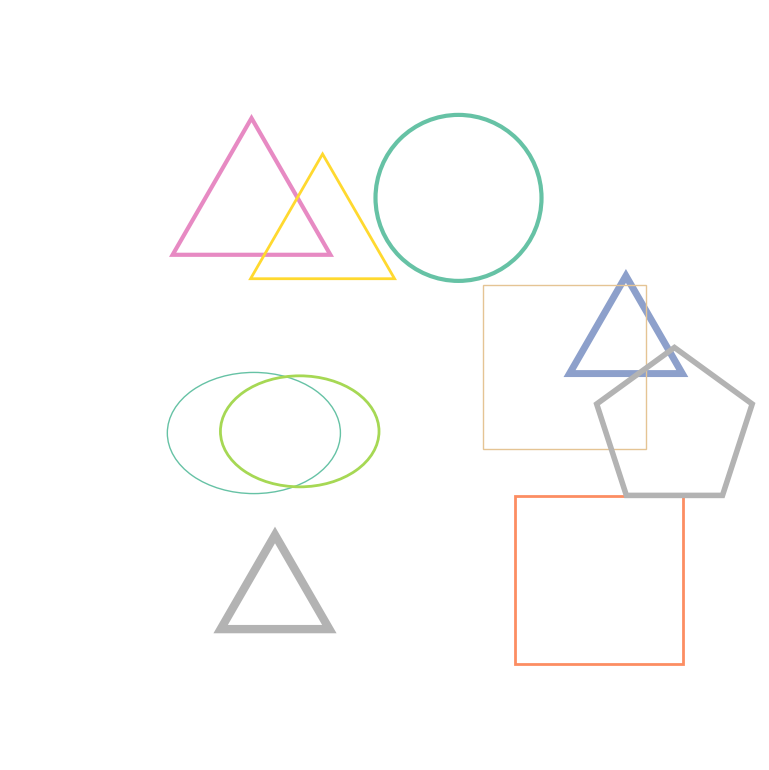[{"shape": "circle", "thickness": 1.5, "radius": 0.54, "center": [0.595, 0.743]}, {"shape": "oval", "thickness": 0.5, "radius": 0.56, "center": [0.33, 0.438]}, {"shape": "square", "thickness": 1, "radius": 0.55, "center": [0.778, 0.246]}, {"shape": "triangle", "thickness": 2.5, "radius": 0.42, "center": [0.813, 0.557]}, {"shape": "triangle", "thickness": 1.5, "radius": 0.59, "center": [0.327, 0.728]}, {"shape": "oval", "thickness": 1, "radius": 0.51, "center": [0.389, 0.44]}, {"shape": "triangle", "thickness": 1, "radius": 0.54, "center": [0.419, 0.692]}, {"shape": "square", "thickness": 0.5, "radius": 0.53, "center": [0.733, 0.524]}, {"shape": "triangle", "thickness": 3, "radius": 0.41, "center": [0.357, 0.224]}, {"shape": "pentagon", "thickness": 2, "radius": 0.53, "center": [0.876, 0.443]}]